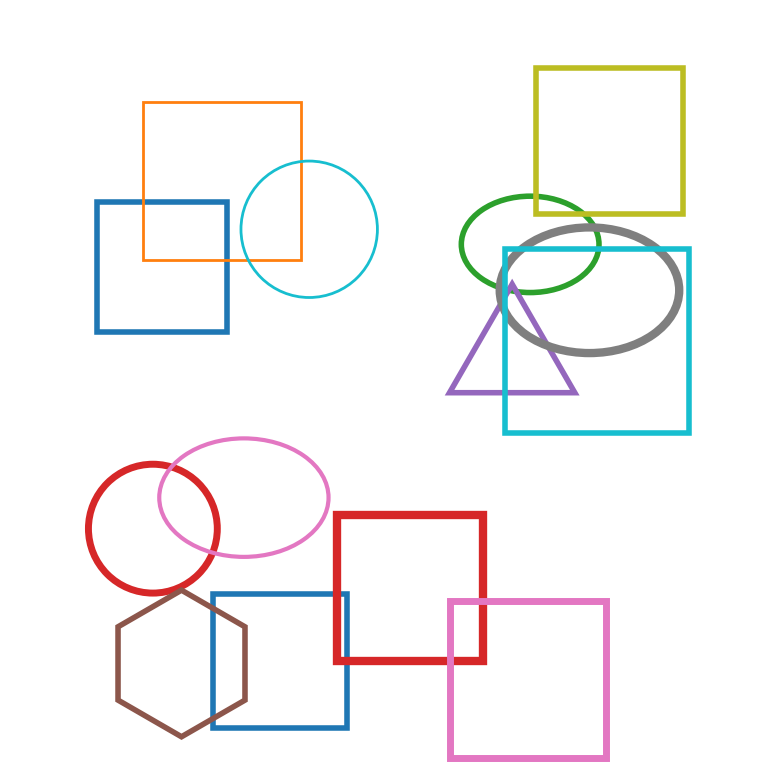[{"shape": "square", "thickness": 2, "radius": 0.42, "center": [0.21, 0.653]}, {"shape": "square", "thickness": 2, "radius": 0.43, "center": [0.364, 0.142]}, {"shape": "square", "thickness": 1, "radius": 0.51, "center": [0.289, 0.765]}, {"shape": "oval", "thickness": 2, "radius": 0.45, "center": [0.689, 0.683]}, {"shape": "square", "thickness": 3, "radius": 0.47, "center": [0.532, 0.237]}, {"shape": "circle", "thickness": 2.5, "radius": 0.42, "center": [0.199, 0.313]}, {"shape": "triangle", "thickness": 2, "radius": 0.47, "center": [0.665, 0.537]}, {"shape": "hexagon", "thickness": 2, "radius": 0.48, "center": [0.236, 0.138]}, {"shape": "square", "thickness": 2.5, "radius": 0.51, "center": [0.686, 0.118]}, {"shape": "oval", "thickness": 1.5, "radius": 0.55, "center": [0.317, 0.354]}, {"shape": "oval", "thickness": 3, "radius": 0.58, "center": [0.766, 0.623]}, {"shape": "square", "thickness": 2, "radius": 0.48, "center": [0.792, 0.817]}, {"shape": "square", "thickness": 2, "radius": 0.6, "center": [0.776, 0.557]}, {"shape": "circle", "thickness": 1, "radius": 0.44, "center": [0.402, 0.702]}]